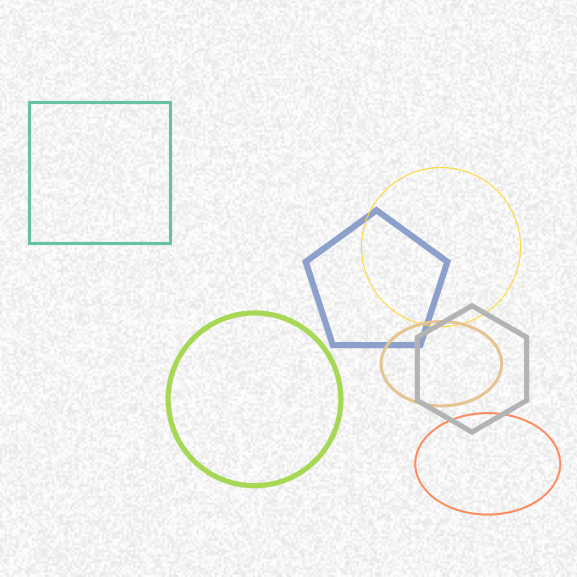[{"shape": "square", "thickness": 1.5, "radius": 0.61, "center": [0.172, 0.7]}, {"shape": "oval", "thickness": 1, "radius": 0.63, "center": [0.845, 0.196]}, {"shape": "pentagon", "thickness": 3, "radius": 0.65, "center": [0.652, 0.506]}, {"shape": "circle", "thickness": 2.5, "radius": 0.75, "center": [0.441, 0.308]}, {"shape": "circle", "thickness": 0.5, "radius": 0.69, "center": [0.764, 0.571]}, {"shape": "oval", "thickness": 1.5, "radius": 0.52, "center": [0.764, 0.369]}, {"shape": "hexagon", "thickness": 2.5, "radius": 0.55, "center": [0.817, 0.36]}]